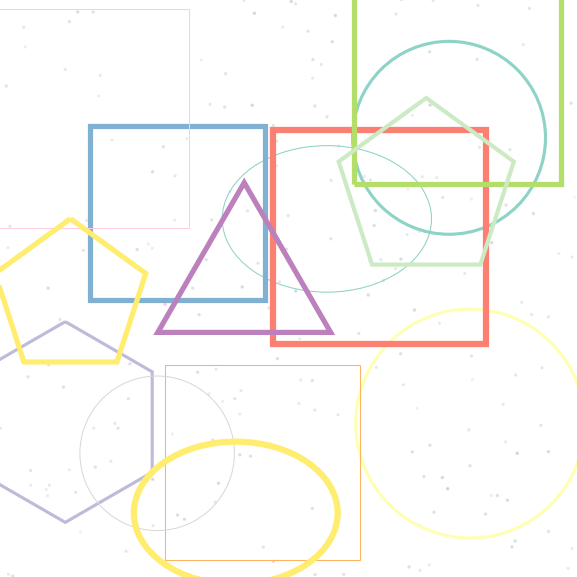[{"shape": "oval", "thickness": 0.5, "radius": 0.91, "center": [0.566, 0.62]}, {"shape": "circle", "thickness": 1.5, "radius": 0.84, "center": [0.778, 0.76]}, {"shape": "circle", "thickness": 1.5, "radius": 0.99, "center": [0.814, 0.266]}, {"shape": "hexagon", "thickness": 1.5, "radius": 0.87, "center": [0.113, 0.268]}, {"shape": "square", "thickness": 3, "radius": 0.92, "center": [0.657, 0.588]}, {"shape": "square", "thickness": 2.5, "radius": 0.76, "center": [0.308, 0.63]}, {"shape": "square", "thickness": 0.5, "radius": 0.84, "center": [0.454, 0.198]}, {"shape": "square", "thickness": 2.5, "radius": 0.9, "center": [0.793, 0.86]}, {"shape": "square", "thickness": 0.5, "radius": 0.95, "center": [0.138, 0.795]}, {"shape": "circle", "thickness": 0.5, "radius": 0.67, "center": [0.272, 0.214]}, {"shape": "triangle", "thickness": 2.5, "radius": 0.86, "center": [0.423, 0.51]}, {"shape": "pentagon", "thickness": 2, "radius": 0.8, "center": [0.738, 0.67]}, {"shape": "pentagon", "thickness": 2.5, "radius": 0.69, "center": [0.122, 0.483]}, {"shape": "oval", "thickness": 3, "radius": 0.88, "center": [0.408, 0.111]}]